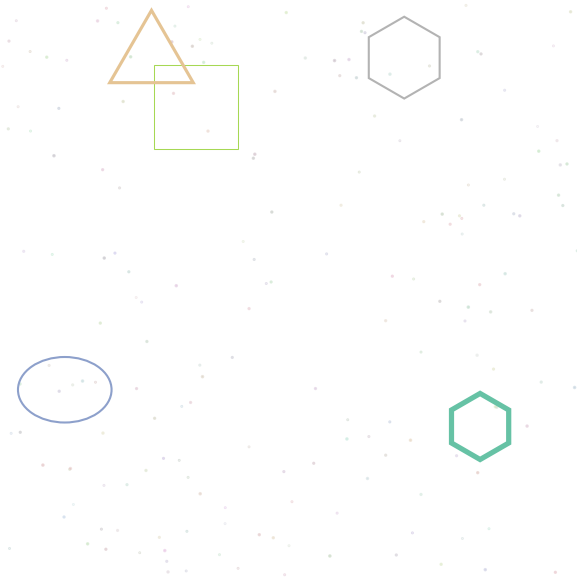[{"shape": "hexagon", "thickness": 2.5, "radius": 0.29, "center": [0.831, 0.261]}, {"shape": "oval", "thickness": 1, "radius": 0.41, "center": [0.112, 0.324]}, {"shape": "square", "thickness": 0.5, "radius": 0.36, "center": [0.339, 0.814]}, {"shape": "triangle", "thickness": 1.5, "radius": 0.42, "center": [0.262, 0.898]}, {"shape": "hexagon", "thickness": 1, "radius": 0.35, "center": [0.7, 0.899]}]